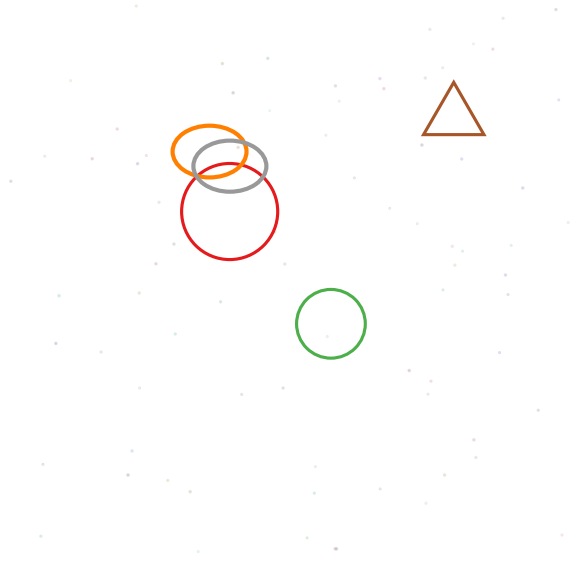[{"shape": "circle", "thickness": 1.5, "radius": 0.42, "center": [0.398, 0.633]}, {"shape": "circle", "thickness": 1.5, "radius": 0.3, "center": [0.573, 0.438]}, {"shape": "oval", "thickness": 2, "radius": 0.32, "center": [0.363, 0.737]}, {"shape": "triangle", "thickness": 1.5, "radius": 0.3, "center": [0.786, 0.796]}, {"shape": "oval", "thickness": 2, "radius": 0.32, "center": [0.398, 0.711]}]